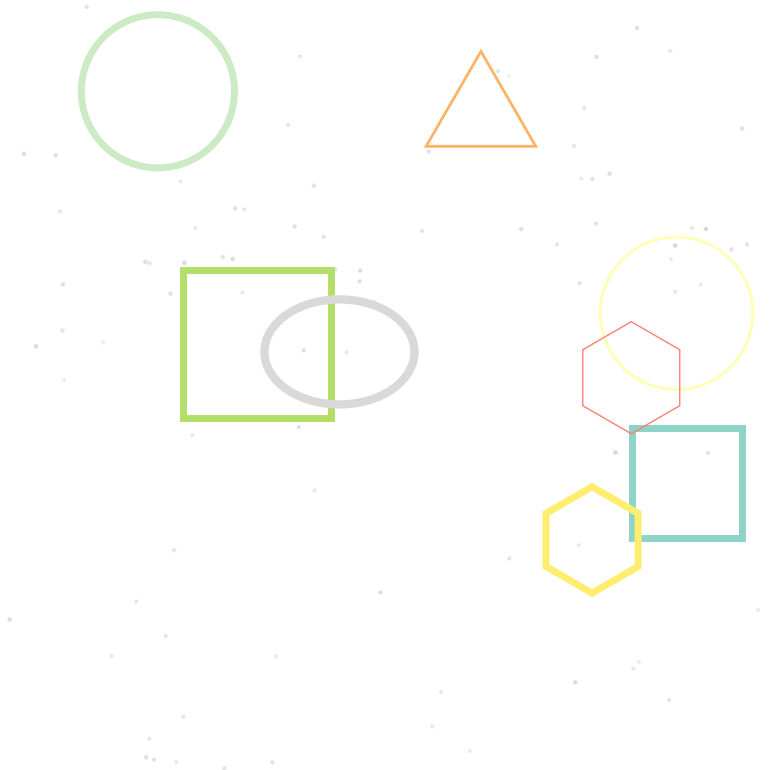[{"shape": "square", "thickness": 2.5, "radius": 0.36, "center": [0.892, 0.373]}, {"shape": "circle", "thickness": 1, "radius": 0.5, "center": [0.879, 0.593]}, {"shape": "hexagon", "thickness": 0.5, "radius": 0.36, "center": [0.82, 0.509]}, {"shape": "triangle", "thickness": 1, "radius": 0.41, "center": [0.625, 0.851]}, {"shape": "square", "thickness": 2.5, "radius": 0.48, "center": [0.334, 0.554]}, {"shape": "oval", "thickness": 3, "radius": 0.49, "center": [0.441, 0.543]}, {"shape": "circle", "thickness": 2.5, "radius": 0.5, "center": [0.205, 0.881]}, {"shape": "hexagon", "thickness": 2.5, "radius": 0.35, "center": [0.769, 0.299]}]